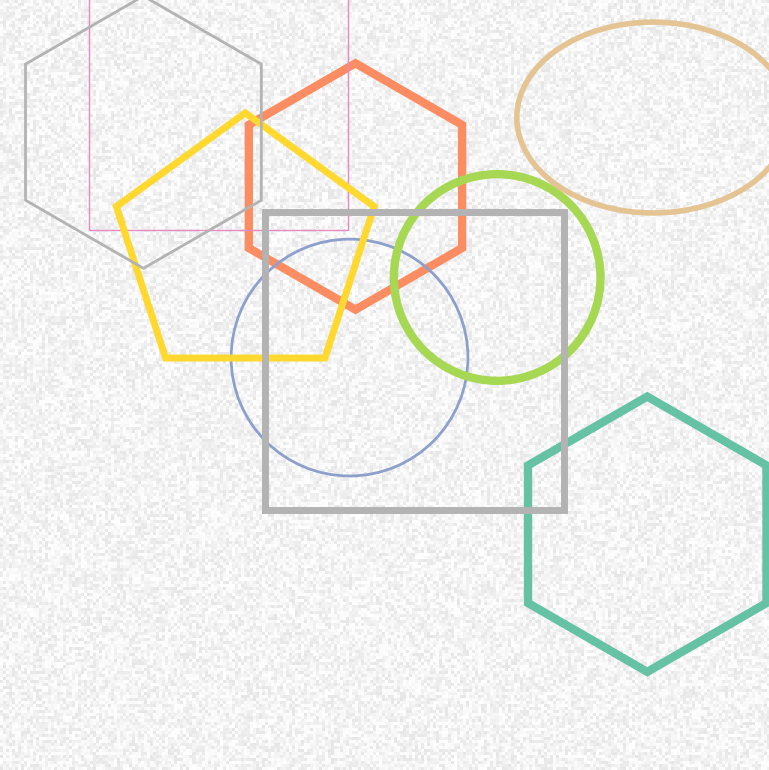[{"shape": "hexagon", "thickness": 3, "radius": 0.89, "center": [0.841, 0.306]}, {"shape": "hexagon", "thickness": 3, "radius": 0.8, "center": [0.462, 0.758]}, {"shape": "circle", "thickness": 1, "radius": 0.77, "center": [0.454, 0.536]}, {"shape": "square", "thickness": 0.5, "radius": 0.84, "center": [0.284, 0.869]}, {"shape": "circle", "thickness": 3, "radius": 0.67, "center": [0.646, 0.64]}, {"shape": "pentagon", "thickness": 2.5, "radius": 0.88, "center": [0.319, 0.677]}, {"shape": "oval", "thickness": 2, "radius": 0.89, "center": [0.848, 0.847]}, {"shape": "hexagon", "thickness": 1, "radius": 0.88, "center": [0.186, 0.828]}, {"shape": "square", "thickness": 2.5, "radius": 0.97, "center": [0.538, 0.531]}]